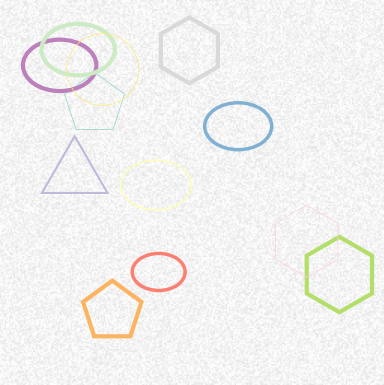[{"shape": "pentagon", "thickness": 0.5, "radius": 0.41, "center": [0.246, 0.73]}, {"shape": "oval", "thickness": 1, "radius": 0.46, "center": [0.405, 0.519]}, {"shape": "triangle", "thickness": 1.5, "radius": 0.49, "center": [0.194, 0.548]}, {"shape": "oval", "thickness": 2.5, "radius": 0.34, "center": [0.412, 0.294]}, {"shape": "oval", "thickness": 2.5, "radius": 0.44, "center": [0.619, 0.672]}, {"shape": "pentagon", "thickness": 3, "radius": 0.4, "center": [0.292, 0.191]}, {"shape": "hexagon", "thickness": 3, "radius": 0.49, "center": [0.881, 0.287]}, {"shape": "hexagon", "thickness": 0.5, "radius": 0.47, "center": [0.796, 0.373]}, {"shape": "hexagon", "thickness": 3, "radius": 0.43, "center": [0.492, 0.869]}, {"shape": "oval", "thickness": 3, "radius": 0.48, "center": [0.155, 0.83]}, {"shape": "oval", "thickness": 3, "radius": 0.48, "center": [0.203, 0.871]}, {"shape": "circle", "thickness": 0.5, "radius": 0.47, "center": [0.267, 0.819]}]